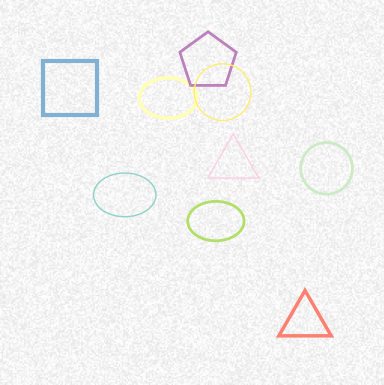[{"shape": "oval", "thickness": 1, "radius": 0.41, "center": [0.324, 0.494]}, {"shape": "oval", "thickness": 2.5, "radius": 0.37, "center": [0.437, 0.745]}, {"shape": "triangle", "thickness": 2.5, "radius": 0.39, "center": [0.792, 0.167]}, {"shape": "square", "thickness": 3, "radius": 0.35, "center": [0.181, 0.773]}, {"shape": "oval", "thickness": 2, "radius": 0.37, "center": [0.561, 0.426]}, {"shape": "triangle", "thickness": 1, "radius": 0.38, "center": [0.606, 0.576]}, {"shape": "pentagon", "thickness": 2, "radius": 0.39, "center": [0.54, 0.841]}, {"shape": "circle", "thickness": 2, "radius": 0.34, "center": [0.848, 0.563]}, {"shape": "circle", "thickness": 1, "radius": 0.37, "center": [0.578, 0.761]}]